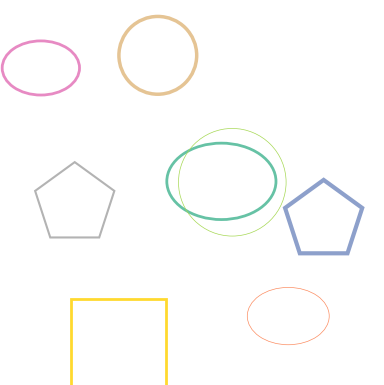[{"shape": "oval", "thickness": 2, "radius": 0.71, "center": [0.575, 0.529]}, {"shape": "oval", "thickness": 0.5, "radius": 0.53, "center": [0.749, 0.179]}, {"shape": "pentagon", "thickness": 3, "radius": 0.53, "center": [0.841, 0.427]}, {"shape": "oval", "thickness": 2, "radius": 0.5, "center": [0.106, 0.823]}, {"shape": "circle", "thickness": 0.5, "radius": 0.7, "center": [0.603, 0.527]}, {"shape": "square", "thickness": 2, "radius": 0.62, "center": [0.308, 0.1]}, {"shape": "circle", "thickness": 2.5, "radius": 0.51, "center": [0.41, 0.856]}, {"shape": "pentagon", "thickness": 1.5, "radius": 0.54, "center": [0.194, 0.471]}]